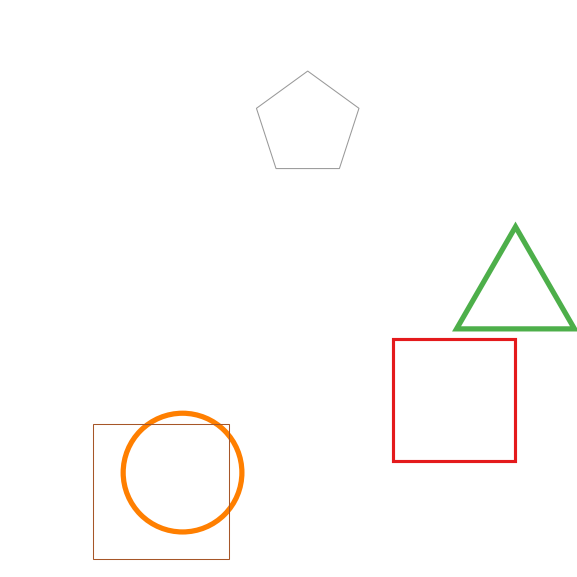[{"shape": "square", "thickness": 1.5, "radius": 0.53, "center": [0.785, 0.307]}, {"shape": "triangle", "thickness": 2.5, "radius": 0.59, "center": [0.893, 0.489]}, {"shape": "circle", "thickness": 2.5, "radius": 0.51, "center": [0.316, 0.181]}, {"shape": "square", "thickness": 0.5, "radius": 0.59, "center": [0.279, 0.148]}, {"shape": "pentagon", "thickness": 0.5, "radius": 0.47, "center": [0.533, 0.783]}]